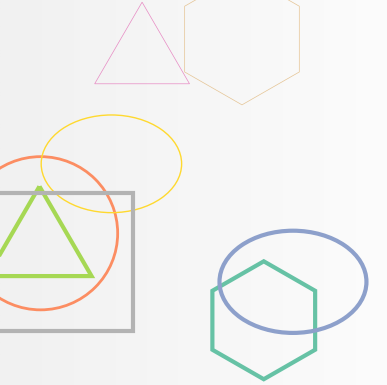[{"shape": "hexagon", "thickness": 3, "radius": 0.77, "center": [0.681, 0.168]}, {"shape": "circle", "thickness": 2, "radius": 0.99, "center": [0.105, 0.394]}, {"shape": "oval", "thickness": 3, "radius": 0.95, "center": [0.756, 0.268]}, {"shape": "triangle", "thickness": 0.5, "radius": 0.71, "center": [0.367, 0.853]}, {"shape": "triangle", "thickness": 3, "radius": 0.78, "center": [0.102, 0.361]}, {"shape": "oval", "thickness": 1, "radius": 0.91, "center": [0.287, 0.575]}, {"shape": "hexagon", "thickness": 0.5, "radius": 0.85, "center": [0.624, 0.898]}, {"shape": "square", "thickness": 3, "radius": 0.89, "center": [0.164, 0.319]}]